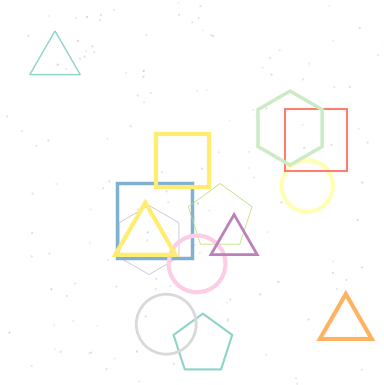[{"shape": "pentagon", "thickness": 1.5, "radius": 0.4, "center": [0.527, 0.105]}, {"shape": "triangle", "thickness": 1, "radius": 0.38, "center": [0.143, 0.844]}, {"shape": "circle", "thickness": 3, "radius": 0.33, "center": [0.798, 0.517]}, {"shape": "hexagon", "thickness": 0.5, "radius": 0.45, "center": [0.387, 0.377]}, {"shape": "square", "thickness": 1.5, "radius": 0.4, "center": [0.821, 0.637]}, {"shape": "square", "thickness": 2.5, "radius": 0.49, "center": [0.402, 0.427]}, {"shape": "triangle", "thickness": 3, "radius": 0.39, "center": [0.898, 0.158]}, {"shape": "pentagon", "thickness": 0.5, "radius": 0.43, "center": [0.572, 0.436]}, {"shape": "circle", "thickness": 3, "radius": 0.37, "center": [0.512, 0.315]}, {"shape": "circle", "thickness": 2, "radius": 0.39, "center": [0.432, 0.158]}, {"shape": "triangle", "thickness": 2, "radius": 0.35, "center": [0.608, 0.373]}, {"shape": "hexagon", "thickness": 2.5, "radius": 0.48, "center": [0.753, 0.667]}, {"shape": "square", "thickness": 3, "radius": 0.34, "center": [0.475, 0.583]}, {"shape": "triangle", "thickness": 3, "radius": 0.45, "center": [0.378, 0.383]}]